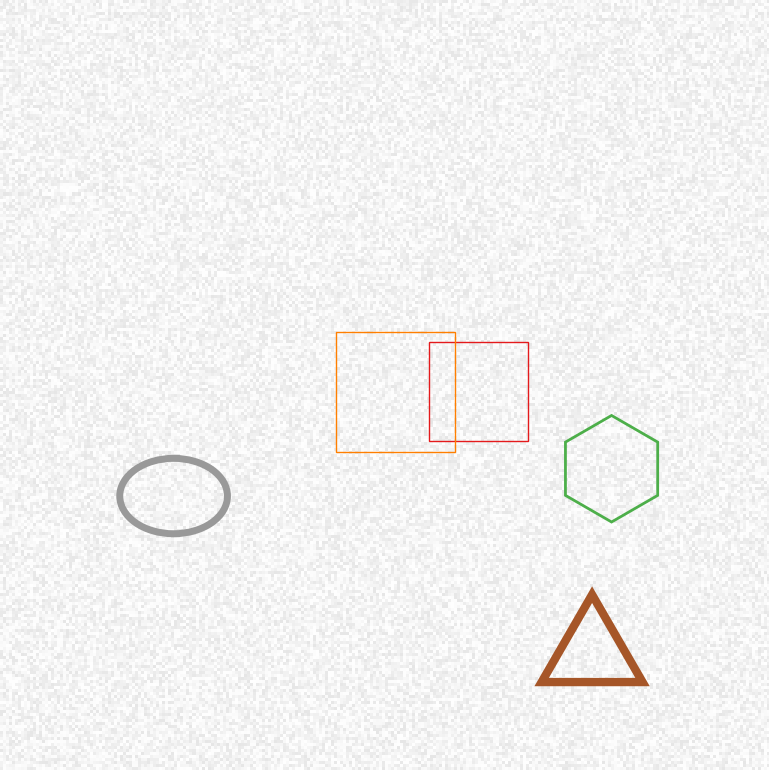[{"shape": "square", "thickness": 0.5, "radius": 0.32, "center": [0.622, 0.492]}, {"shape": "hexagon", "thickness": 1, "radius": 0.35, "center": [0.794, 0.391]}, {"shape": "square", "thickness": 0.5, "radius": 0.39, "center": [0.514, 0.491]}, {"shape": "triangle", "thickness": 3, "radius": 0.38, "center": [0.769, 0.152]}, {"shape": "oval", "thickness": 2.5, "radius": 0.35, "center": [0.225, 0.356]}]